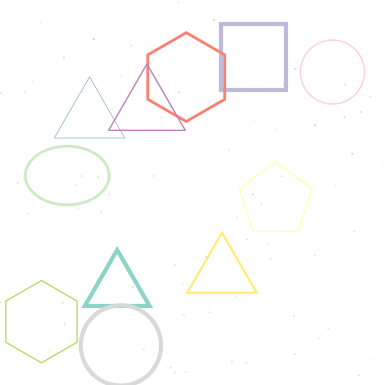[{"shape": "triangle", "thickness": 3, "radius": 0.49, "center": [0.304, 0.254]}, {"shape": "pentagon", "thickness": 1, "radius": 0.5, "center": [0.716, 0.479]}, {"shape": "square", "thickness": 3, "radius": 0.42, "center": [0.659, 0.852]}, {"shape": "hexagon", "thickness": 2, "radius": 0.58, "center": [0.484, 0.8]}, {"shape": "triangle", "thickness": 0.5, "radius": 0.53, "center": [0.233, 0.694]}, {"shape": "hexagon", "thickness": 1, "radius": 0.53, "center": [0.108, 0.164]}, {"shape": "circle", "thickness": 1, "radius": 0.42, "center": [0.863, 0.813]}, {"shape": "circle", "thickness": 3, "radius": 0.52, "center": [0.314, 0.103]}, {"shape": "triangle", "thickness": 1, "radius": 0.57, "center": [0.382, 0.719]}, {"shape": "oval", "thickness": 2, "radius": 0.54, "center": [0.175, 0.544]}, {"shape": "triangle", "thickness": 1.5, "radius": 0.52, "center": [0.577, 0.292]}]